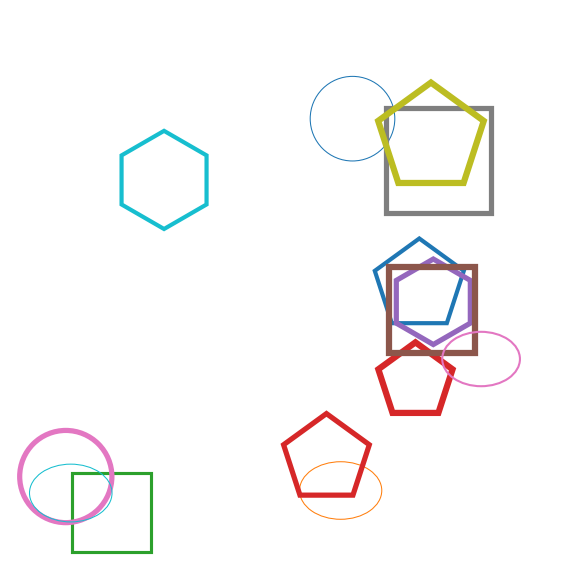[{"shape": "pentagon", "thickness": 2, "radius": 0.41, "center": [0.726, 0.505]}, {"shape": "circle", "thickness": 0.5, "radius": 0.37, "center": [0.61, 0.794]}, {"shape": "oval", "thickness": 0.5, "radius": 0.36, "center": [0.59, 0.15]}, {"shape": "square", "thickness": 1.5, "radius": 0.34, "center": [0.193, 0.111]}, {"shape": "pentagon", "thickness": 3, "radius": 0.34, "center": [0.719, 0.339]}, {"shape": "pentagon", "thickness": 2.5, "radius": 0.39, "center": [0.565, 0.205]}, {"shape": "hexagon", "thickness": 2.5, "radius": 0.37, "center": [0.75, 0.477]}, {"shape": "square", "thickness": 3, "radius": 0.37, "center": [0.749, 0.462]}, {"shape": "circle", "thickness": 2.5, "radius": 0.4, "center": [0.114, 0.174]}, {"shape": "oval", "thickness": 1, "radius": 0.34, "center": [0.833, 0.377]}, {"shape": "square", "thickness": 2.5, "radius": 0.45, "center": [0.76, 0.721]}, {"shape": "pentagon", "thickness": 3, "radius": 0.48, "center": [0.746, 0.76]}, {"shape": "oval", "thickness": 0.5, "radius": 0.36, "center": [0.123, 0.145]}, {"shape": "hexagon", "thickness": 2, "radius": 0.42, "center": [0.284, 0.688]}]